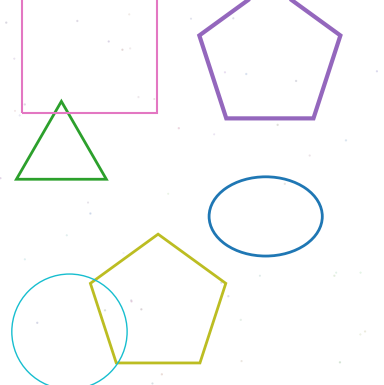[{"shape": "oval", "thickness": 2, "radius": 0.74, "center": [0.69, 0.438]}, {"shape": "triangle", "thickness": 2, "radius": 0.67, "center": [0.159, 0.602]}, {"shape": "pentagon", "thickness": 3, "radius": 0.96, "center": [0.701, 0.848]}, {"shape": "square", "thickness": 1.5, "radius": 0.88, "center": [0.232, 0.883]}, {"shape": "pentagon", "thickness": 2, "radius": 0.92, "center": [0.411, 0.207]}, {"shape": "circle", "thickness": 1, "radius": 0.75, "center": [0.18, 0.138]}]